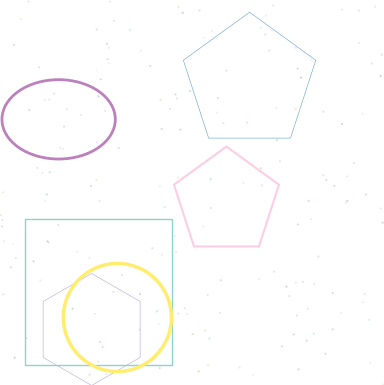[{"shape": "square", "thickness": 1, "radius": 0.95, "center": [0.256, 0.242]}, {"shape": "hexagon", "thickness": 0.5, "radius": 0.73, "center": [0.238, 0.144]}, {"shape": "pentagon", "thickness": 0.5, "radius": 0.9, "center": [0.648, 0.788]}, {"shape": "pentagon", "thickness": 1.5, "radius": 0.72, "center": [0.588, 0.476]}, {"shape": "oval", "thickness": 2, "radius": 0.74, "center": [0.152, 0.69]}, {"shape": "circle", "thickness": 2.5, "radius": 0.7, "center": [0.305, 0.175]}]